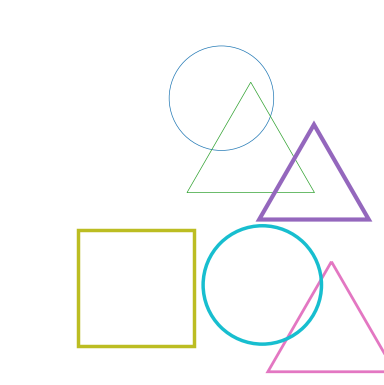[{"shape": "circle", "thickness": 0.5, "radius": 0.68, "center": [0.575, 0.745]}, {"shape": "triangle", "thickness": 0.5, "radius": 0.96, "center": [0.651, 0.595]}, {"shape": "triangle", "thickness": 3, "radius": 0.82, "center": [0.816, 0.512]}, {"shape": "triangle", "thickness": 2, "radius": 0.95, "center": [0.861, 0.13]}, {"shape": "square", "thickness": 2.5, "radius": 0.75, "center": [0.352, 0.252]}, {"shape": "circle", "thickness": 2.5, "radius": 0.77, "center": [0.681, 0.26]}]